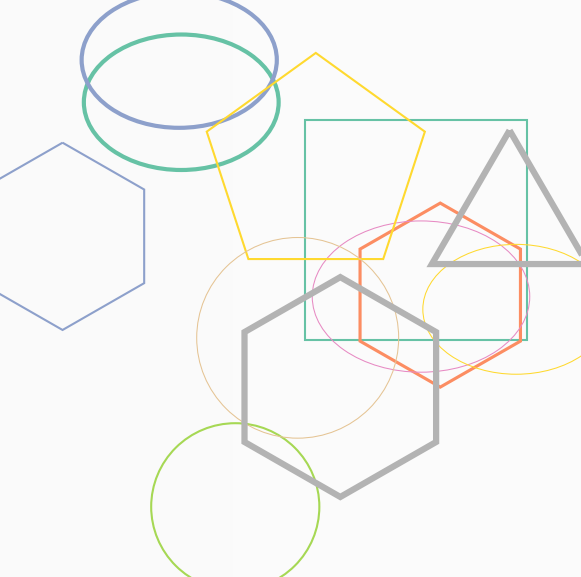[{"shape": "oval", "thickness": 2, "radius": 0.84, "center": [0.312, 0.822]}, {"shape": "square", "thickness": 1, "radius": 0.95, "center": [0.715, 0.601]}, {"shape": "hexagon", "thickness": 1.5, "radius": 0.8, "center": [0.757, 0.488]}, {"shape": "oval", "thickness": 2, "radius": 0.84, "center": [0.308, 0.895]}, {"shape": "hexagon", "thickness": 1, "radius": 0.81, "center": [0.108, 0.59]}, {"shape": "oval", "thickness": 0.5, "radius": 0.94, "center": [0.724, 0.486]}, {"shape": "circle", "thickness": 1, "radius": 0.72, "center": [0.405, 0.122]}, {"shape": "pentagon", "thickness": 1, "radius": 0.99, "center": [0.543, 0.71]}, {"shape": "oval", "thickness": 0.5, "radius": 0.8, "center": [0.888, 0.464]}, {"shape": "circle", "thickness": 0.5, "radius": 0.87, "center": [0.512, 0.414]}, {"shape": "triangle", "thickness": 3, "radius": 0.77, "center": [0.877, 0.619]}, {"shape": "hexagon", "thickness": 3, "radius": 0.95, "center": [0.585, 0.329]}]